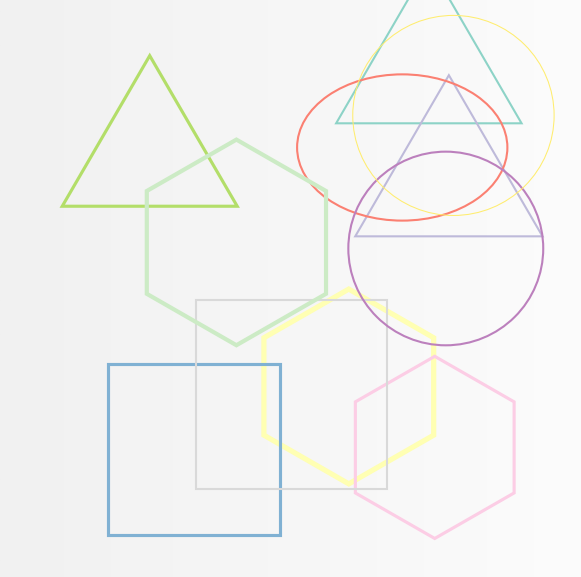[{"shape": "triangle", "thickness": 1, "radius": 0.92, "center": [0.738, 0.878]}, {"shape": "hexagon", "thickness": 2.5, "radius": 0.84, "center": [0.6, 0.33]}, {"shape": "triangle", "thickness": 1, "radius": 0.93, "center": [0.772, 0.683]}, {"shape": "oval", "thickness": 1, "radius": 0.9, "center": [0.692, 0.744]}, {"shape": "square", "thickness": 1.5, "radius": 0.74, "center": [0.334, 0.221]}, {"shape": "triangle", "thickness": 1.5, "radius": 0.87, "center": [0.258, 0.729]}, {"shape": "hexagon", "thickness": 1.5, "radius": 0.79, "center": [0.748, 0.224]}, {"shape": "square", "thickness": 1, "radius": 0.82, "center": [0.501, 0.316]}, {"shape": "circle", "thickness": 1, "radius": 0.84, "center": [0.767, 0.569]}, {"shape": "hexagon", "thickness": 2, "radius": 0.89, "center": [0.407, 0.579]}, {"shape": "circle", "thickness": 0.5, "radius": 0.87, "center": [0.78, 0.799]}]